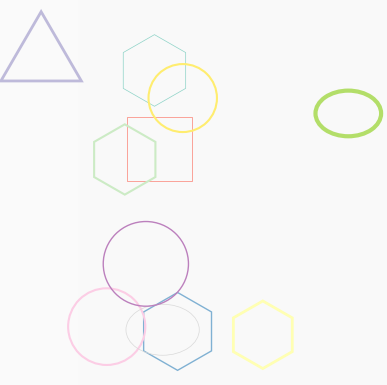[{"shape": "hexagon", "thickness": 0.5, "radius": 0.47, "center": [0.399, 0.817]}, {"shape": "hexagon", "thickness": 2, "radius": 0.44, "center": [0.678, 0.131]}, {"shape": "triangle", "thickness": 2, "radius": 0.6, "center": [0.106, 0.85]}, {"shape": "square", "thickness": 0.5, "radius": 0.42, "center": [0.413, 0.614]}, {"shape": "hexagon", "thickness": 1, "radius": 0.51, "center": [0.458, 0.139]}, {"shape": "oval", "thickness": 3, "radius": 0.42, "center": [0.899, 0.705]}, {"shape": "circle", "thickness": 1.5, "radius": 0.5, "center": [0.275, 0.152]}, {"shape": "oval", "thickness": 0.5, "radius": 0.47, "center": [0.42, 0.143]}, {"shape": "circle", "thickness": 1, "radius": 0.55, "center": [0.376, 0.315]}, {"shape": "hexagon", "thickness": 1.5, "radius": 0.46, "center": [0.322, 0.586]}, {"shape": "circle", "thickness": 1.5, "radius": 0.44, "center": [0.472, 0.745]}]